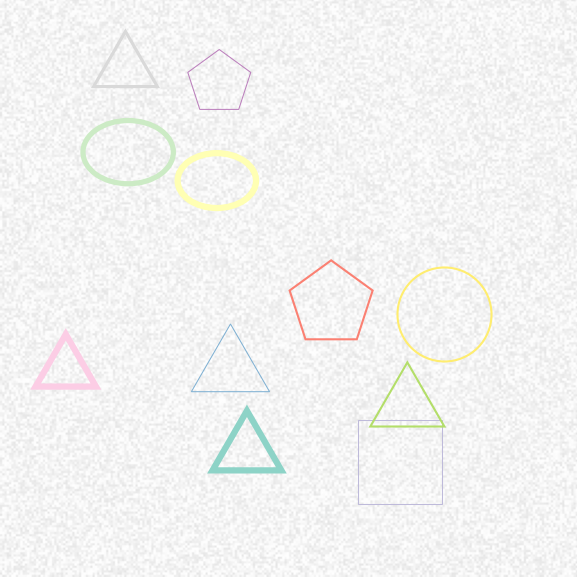[{"shape": "triangle", "thickness": 3, "radius": 0.34, "center": [0.428, 0.219]}, {"shape": "oval", "thickness": 3, "radius": 0.34, "center": [0.375, 0.686]}, {"shape": "square", "thickness": 0.5, "radius": 0.36, "center": [0.692, 0.199]}, {"shape": "pentagon", "thickness": 1, "radius": 0.38, "center": [0.573, 0.473]}, {"shape": "triangle", "thickness": 0.5, "radius": 0.39, "center": [0.399, 0.36]}, {"shape": "triangle", "thickness": 1, "radius": 0.37, "center": [0.705, 0.298]}, {"shape": "triangle", "thickness": 3, "radius": 0.3, "center": [0.114, 0.36]}, {"shape": "triangle", "thickness": 1.5, "radius": 0.32, "center": [0.217, 0.881]}, {"shape": "pentagon", "thickness": 0.5, "radius": 0.29, "center": [0.38, 0.856]}, {"shape": "oval", "thickness": 2.5, "radius": 0.39, "center": [0.222, 0.736]}, {"shape": "circle", "thickness": 1, "radius": 0.41, "center": [0.77, 0.455]}]